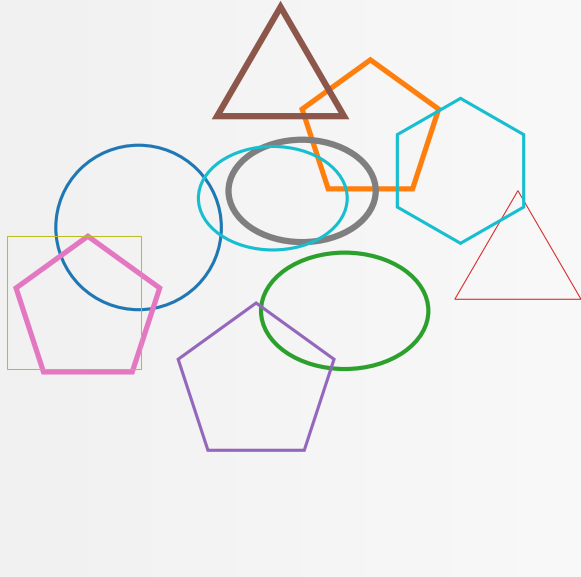[{"shape": "circle", "thickness": 1.5, "radius": 0.71, "center": [0.238, 0.605]}, {"shape": "pentagon", "thickness": 2.5, "radius": 0.62, "center": [0.637, 0.772]}, {"shape": "oval", "thickness": 2, "radius": 0.72, "center": [0.593, 0.461]}, {"shape": "triangle", "thickness": 0.5, "radius": 0.63, "center": [0.891, 0.544]}, {"shape": "pentagon", "thickness": 1.5, "radius": 0.7, "center": [0.441, 0.333]}, {"shape": "triangle", "thickness": 3, "radius": 0.63, "center": [0.483, 0.861]}, {"shape": "pentagon", "thickness": 2.5, "radius": 0.65, "center": [0.151, 0.46]}, {"shape": "oval", "thickness": 3, "radius": 0.63, "center": [0.52, 0.669]}, {"shape": "square", "thickness": 0.5, "radius": 0.58, "center": [0.128, 0.476]}, {"shape": "oval", "thickness": 1.5, "radius": 0.64, "center": [0.469, 0.656]}, {"shape": "hexagon", "thickness": 1.5, "radius": 0.63, "center": [0.792, 0.703]}]